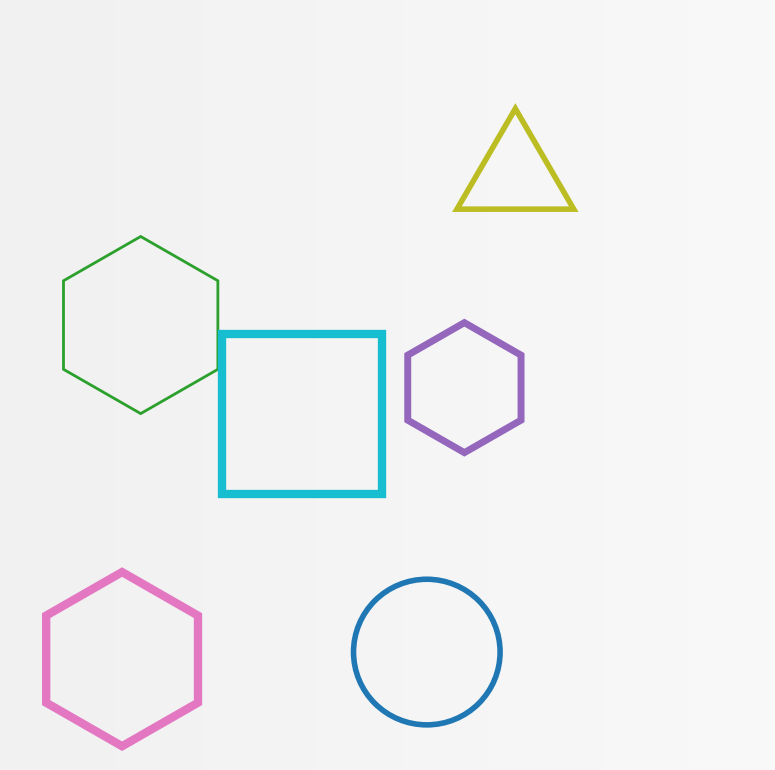[{"shape": "circle", "thickness": 2, "radius": 0.47, "center": [0.551, 0.153]}, {"shape": "hexagon", "thickness": 1, "radius": 0.58, "center": [0.182, 0.578]}, {"shape": "hexagon", "thickness": 2.5, "radius": 0.42, "center": [0.599, 0.497]}, {"shape": "hexagon", "thickness": 3, "radius": 0.57, "center": [0.158, 0.144]}, {"shape": "triangle", "thickness": 2, "radius": 0.44, "center": [0.665, 0.772]}, {"shape": "square", "thickness": 3, "radius": 0.52, "center": [0.39, 0.462]}]